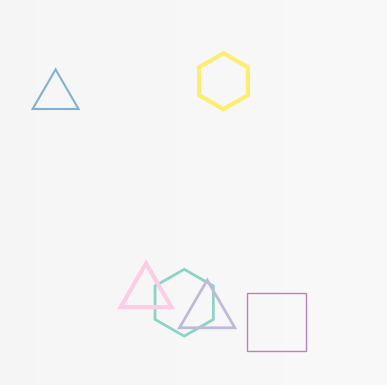[{"shape": "hexagon", "thickness": 2, "radius": 0.43, "center": [0.475, 0.214]}, {"shape": "triangle", "thickness": 2, "radius": 0.41, "center": [0.535, 0.19]}, {"shape": "triangle", "thickness": 1.5, "radius": 0.34, "center": [0.143, 0.751]}, {"shape": "triangle", "thickness": 3, "radius": 0.38, "center": [0.377, 0.24]}, {"shape": "square", "thickness": 1, "radius": 0.38, "center": [0.714, 0.163]}, {"shape": "hexagon", "thickness": 3, "radius": 0.36, "center": [0.577, 0.789]}]